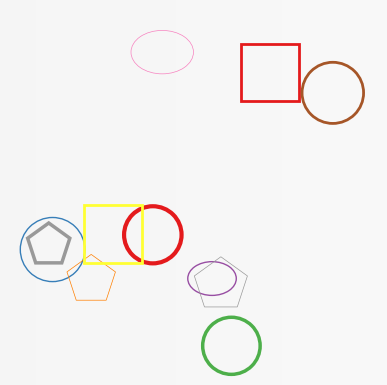[{"shape": "square", "thickness": 2, "radius": 0.37, "center": [0.697, 0.812]}, {"shape": "circle", "thickness": 3, "radius": 0.37, "center": [0.394, 0.39]}, {"shape": "circle", "thickness": 1, "radius": 0.42, "center": [0.136, 0.352]}, {"shape": "circle", "thickness": 2.5, "radius": 0.37, "center": [0.597, 0.102]}, {"shape": "oval", "thickness": 1, "radius": 0.31, "center": [0.547, 0.277]}, {"shape": "pentagon", "thickness": 0.5, "radius": 0.33, "center": [0.235, 0.273]}, {"shape": "square", "thickness": 2, "radius": 0.38, "center": [0.291, 0.393]}, {"shape": "circle", "thickness": 2, "radius": 0.4, "center": [0.859, 0.759]}, {"shape": "oval", "thickness": 0.5, "radius": 0.4, "center": [0.419, 0.865]}, {"shape": "pentagon", "thickness": 2.5, "radius": 0.29, "center": [0.126, 0.364]}, {"shape": "pentagon", "thickness": 0.5, "radius": 0.36, "center": [0.57, 0.261]}]